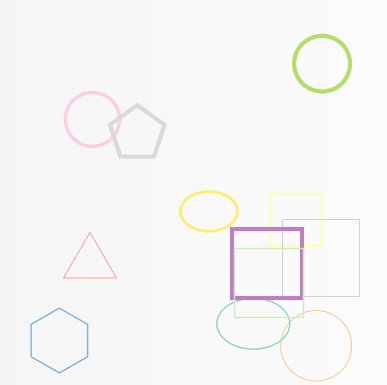[{"shape": "oval", "thickness": 1, "radius": 0.47, "center": [0.654, 0.159]}, {"shape": "square", "thickness": 1.5, "radius": 0.33, "center": [0.765, 0.429]}, {"shape": "square", "thickness": 0.5, "radius": 0.5, "center": [0.828, 0.33]}, {"shape": "triangle", "thickness": 0.5, "radius": 0.39, "center": [0.232, 0.317]}, {"shape": "hexagon", "thickness": 1, "radius": 0.42, "center": [0.153, 0.115]}, {"shape": "circle", "thickness": 0.5, "radius": 0.46, "center": [0.816, 0.102]}, {"shape": "circle", "thickness": 3, "radius": 0.36, "center": [0.831, 0.835]}, {"shape": "circle", "thickness": 2.5, "radius": 0.35, "center": [0.239, 0.69]}, {"shape": "pentagon", "thickness": 3, "radius": 0.37, "center": [0.354, 0.653]}, {"shape": "square", "thickness": 3, "radius": 0.45, "center": [0.69, 0.315]}, {"shape": "square", "thickness": 1, "radius": 0.45, "center": [0.692, 0.265]}, {"shape": "oval", "thickness": 2, "radius": 0.37, "center": [0.539, 0.451]}]